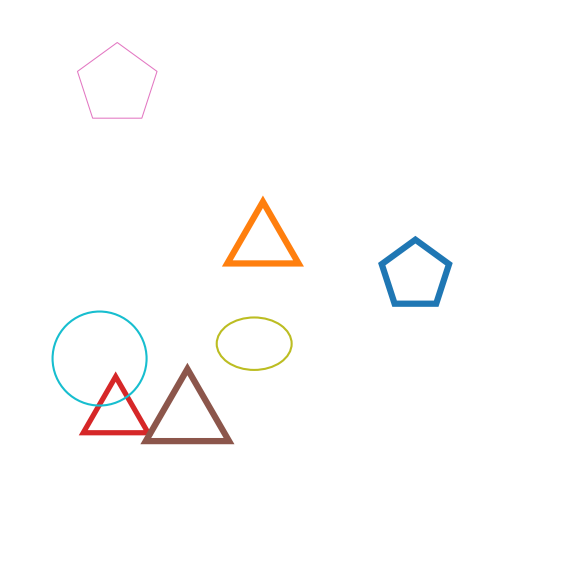[{"shape": "pentagon", "thickness": 3, "radius": 0.31, "center": [0.719, 0.523]}, {"shape": "triangle", "thickness": 3, "radius": 0.36, "center": [0.455, 0.579]}, {"shape": "triangle", "thickness": 2.5, "radius": 0.32, "center": [0.2, 0.282]}, {"shape": "triangle", "thickness": 3, "radius": 0.42, "center": [0.325, 0.277]}, {"shape": "pentagon", "thickness": 0.5, "radius": 0.36, "center": [0.203, 0.853]}, {"shape": "oval", "thickness": 1, "radius": 0.32, "center": [0.44, 0.404]}, {"shape": "circle", "thickness": 1, "radius": 0.41, "center": [0.172, 0.378]}]